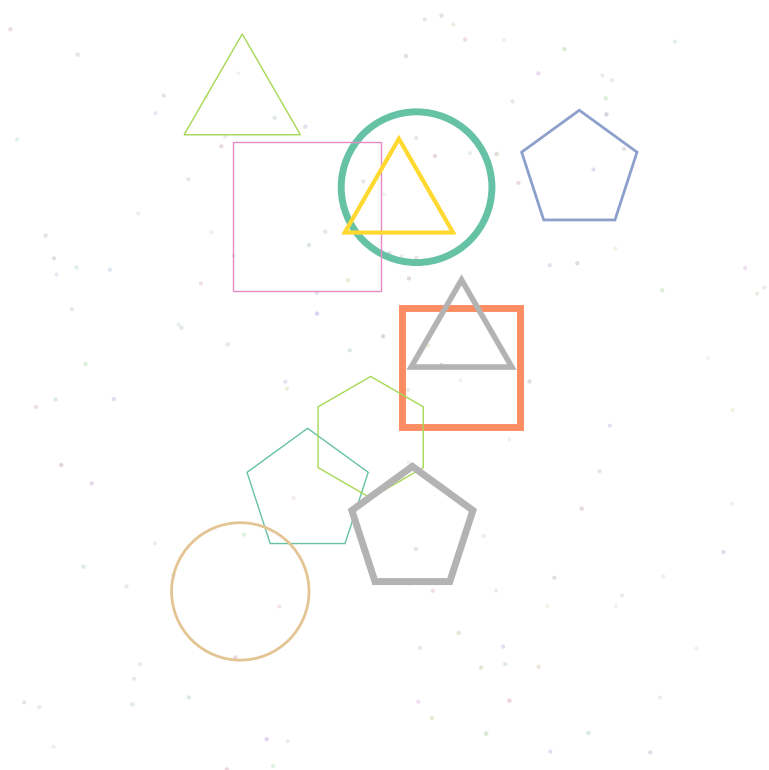[{"shape": "pentagon", "thickness": 0.5, "radius": 0.41, "center": [0.4, 0.361]}, {"shape": "circle", "thickness": 2.5, "radius": 0.49, "center": [0.541, 0.757]}, {"shape": "square", "thickness": 2.5, "radius": 0.38, "center": [0.599, 0.523]}, {"shape": "pentagon", "thickness": 1, "radius": 0.39, "center": [0.752, 0.778]}, {"shape": "square", "thickness": 0.5, "radius": 0.48, "center": [0.398, 0.719]}, {"shape": "triangle", "thickness": 0.5, "radius": 0.44, "center": [0.315, 0.869]}, {"shape": "hexagon", "thickness": 0.5, "radius": 0.39, "center": [0.481, 0.432]}, {"shape": "triangle", "thickness": 1.5, "radius": 0.41, "center": [0.518, 0.739]}, {"shape": "circle", "thickness": 1, "radius": 0.45, "center": [0.312, 0.232]}, {"shape": "triangle", "thickness": 2, "radius": 0.38, "center": [0.599, 0.561]}, {"shape": "pentagon", "thickness": 2.5, "radius": 0.41, "center": [0.536, 0.312]}]